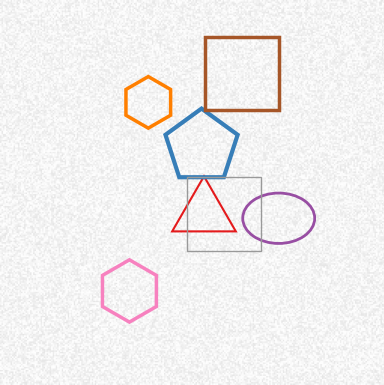[{"shape": "triangle", "thickness": 1.5, "radius": 0.48, "center": [0.53, 0.447]}, {"shape": "pentagon", "thickness": 3, "radius": 0.49, "center": [0.524, 0.619]}, {"shape": "oval", "thickness": 2, "radius": 0.47, "center": [0.724, 0.433]}, {"shape": "hexagon", "thickness": 2.5, "radius": 0.33, "center": [0.385, 0.734]}, {"shape": "square", "thickness": 2.5, "radius": 0.48, "center": [0.628, 0.81]}, {"shape": "hexagon", "thickness": 2.5, "radius": 0.4, "center": [0.336, 0.244]}, {"shape": "square", "thickness": 1, "radius": 0.48, "center": [0.581, 0.445]}]